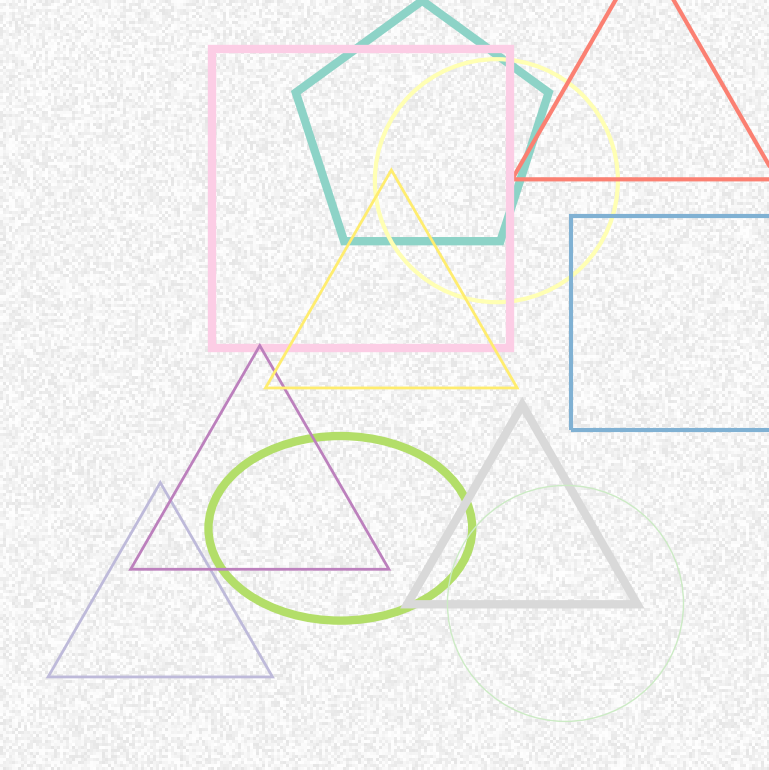[{"shape": "pentagon", "thickness": 3, "radius": 0.86, "center": [0.548, 0.826]}, {"shape": "circle", "thickness": 1.5, "radius": 0.79, "center": [0.645, 0.765]}, {"shape": "triangle", "thickness": 1, "radius": 0.84, "center": [0.208, 0.205]}, {"shape": "triangle", "thickness": 1.5, "radius": 0.99, "center": [0.837, 0.866]}, {"shape": "square", "thickness": 1.5, "radius": 0.7, "center": [0.88, 0.581]}, {"shape": "oval", "thickness": 3, "radius": 0.86, "center": [0.442, 0.314]}, {"shape": "square", "thickness": 3, "radius": 0.97, "center": [0.469, 0.742]}, {"shape": "triangle", "thickness": 3, "radius": 0.86, "center": [0.678, 0.301]}, {"shape": "triangle", "thickness": 1, "radius": 0.97, "center": [0.337, 0.358]}, {"shape": "circle", "thickness": 0.5, "radius": 0.77, "center": [0.734, 0.216]}, {"shape": "triangle", "thickness": 1, "radius": 0.94, "center": [0.508, 0.591]}]